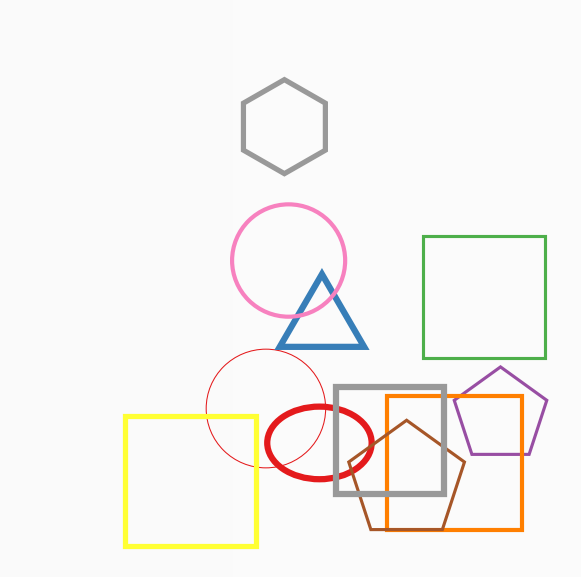[{"shape": "oval", "thickness": 3, "radius": 0.45, "center": [0.55, 0.232]}, {"shape": "circle", "thickness": 0.5, "radius": 0.51, "center": [0.457, 0.292]}, {"shape": "triangle", "thickness": 3, "radius": 0.42, "center": [0.554, 0.44]}, {"shape": "square", "thickness": 1.5, "radius": 0.53, "center": [0.833, 0.485]}, {"shape": "pentagon", "thickness": 1.5, "radius": 0.42, "center": [0.861, 0.28]}, {"shape": "square", "thickness": 2, "radius": 0.58, "center": [0.781, 0.197]}, {"shape": "square", "thickness": 2.5, "radius": 0.56, "center": [0.328, 0.166]}, {"shape": "pentagon", "thickness": 1.5, "radius": 0.52, "center": [0.7, 0.167]}, {"shape": "circle", "thickness": 2, "radius": 0.49, "center": [0.497, 0.548]}, {"shape": "square", "thickness": 3, "radius": 0.47, "center": [0.671, 0.237]}, {"shape": "hexagon", "thickness": 2.5, "radius": 0.41, "center": [0.489, 0.78]}]